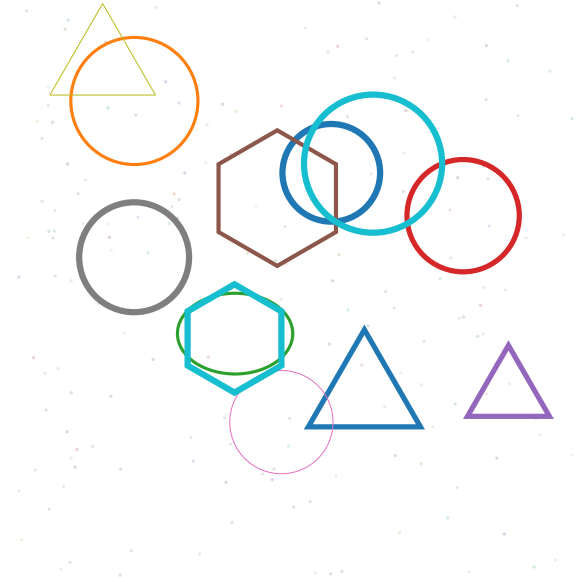[{"shape": "triangle", "thickness": 2.5, "radius": 0.56, "center": [0.631, 0.316]}, {"shape": "circle", "thickness": 3, "radius": 0.42, "center": [0.574, 0.7]}, {"shape": "circle", "thickness": 1.5, "radius": 0.55, "center": [0.233, 0.824]}, {"shape": "oval", "thickness": 1.5, "radius": 0.5, "center": [0.407, 0.421]}, {"shape": "circle", "thickness": 2.5, "radius": 0.49, "center": [0.802, 0.626]}, {"shape": "triangle", "thickness": 2.5, "radius": 0.41, "center": [0.88, 0.319]}, {"shape": "hexagon", "thickness": 2, "radius": 0.59, "center": [0.48, 0.656]}, {"shape": "circle", "thickness": 0.5, "radius": 0.45, "center": [0.487, 0.268]}, {"shape": "circle", "thickness": 3, "radius": 0.48, "center": [0.232, 0.554]}, {"shape": "triangle", "thickness": 0.5, "radius": 0.53, "center": [0.178, 0.887]}, {"shape": "circle", "thickness": 3, "radius": 0.6, "center": [0.646, 0.716]}, {"shape": "hexagon", "thickness": 3, "radius": 0.47, "center": [0.406, 0.413]}]